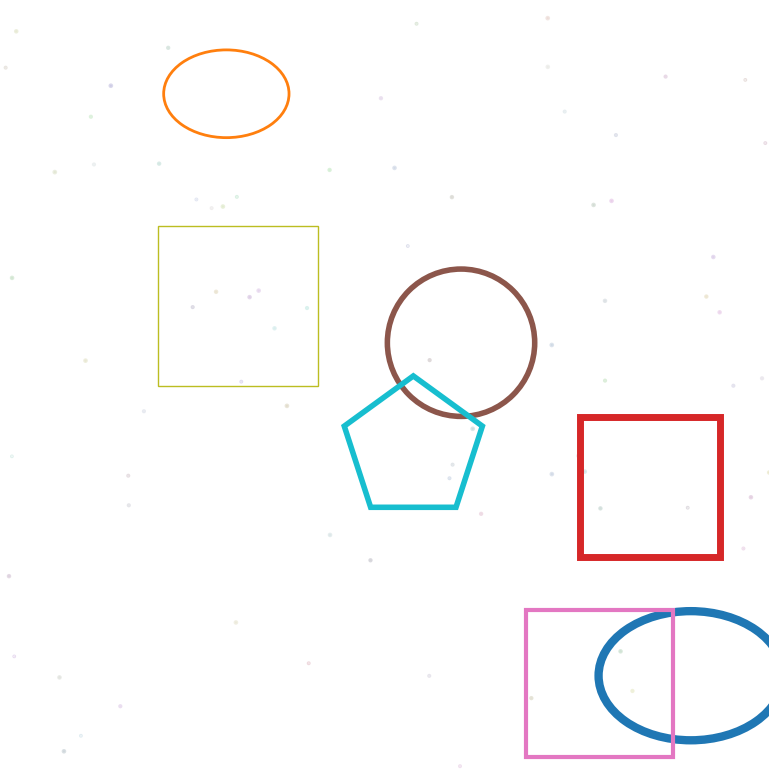[{"shape": "oval", "thickness": 3, "radius": 0.6, "center": [0.897, 0.122]}, {"shape": "oval", "thickness": 1, "radius": 0.41, "center": [0.294, 0.878]}, {"shape": "square", "thickness": 2.5, "radius": 0.45, "center": [0.844, 0.368]}, {"shape": "circle", "thickness": 2, "radius": 0.48, "center": [0.599, 0.555]}, {"shape": "square", "thickness": 1.5, "radius": 0.48, "center": [0.779, 0.113]}, {"shape": "square", "thickness": 0.5, "radius": 0.52, "center": [0.309, 0.602]}, {"shape": "pentagon", "thickness": 2, "radius": 0.47, "center": [0.537, 0.417]}]